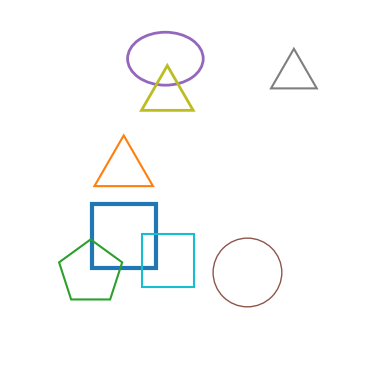[{"shape": "square", "thickness": 3, "radius": 0.41, "center": [0.322, 0.388]}, {"shape": "triangle", "thickness": 1.5, "radius": 0.44, "center": [0.321, 0.56]}, {"shape": "pentagon", "thickness": 1.5, "radius": 0.43, "center": [0.235, 0.292]}, {"shape": "oval", "thickness": 2, "radius": 0.49, "center": [0.43, 0.848]}, {"shape": "circle", "thickness": 1, "radius": 0.45, "center": [0.643, 0.292]}, {"shape": "triangle", "thickness": 1.5, "radius": 0.34, "center": [0.763, 0.805]}, {"shape": "triangle", "thickness": 2, "radius": 0.39, "center": [0.435, 0.752]}, {"shape": "square", "thickness": 1.5, "radius": 0.34, "center": [0.436, 0.322]}]